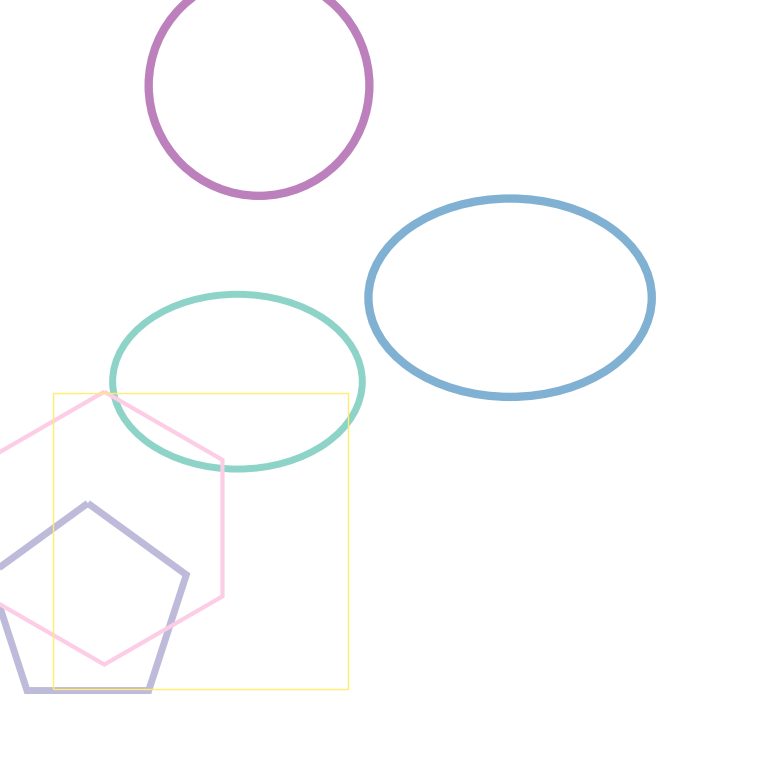[{"shape": "oval", "thickness": 2.5, "radius": 0.81, "center": [0.308, 0.504]}, {"shape": "pentagon", "thickness": 2.5, "radius": 0.67, "center": [0.114, 0.212]}, {"shape": "oval", "thickness": 3, "radius": 0.92, "center": [0.662, 0.613]}, {"shape": "hexagon", "thickness": 1.5, "radius": 0.89, "center": [0.135, 0.314]}, {"shape": "circle", "thickness": 3, "radius": 0.72, "center": [0.336, 0.889]}, {"shape": "square", "thickness": 0.5, "radius": 0.96, "center": [0.261, 0.297]}]